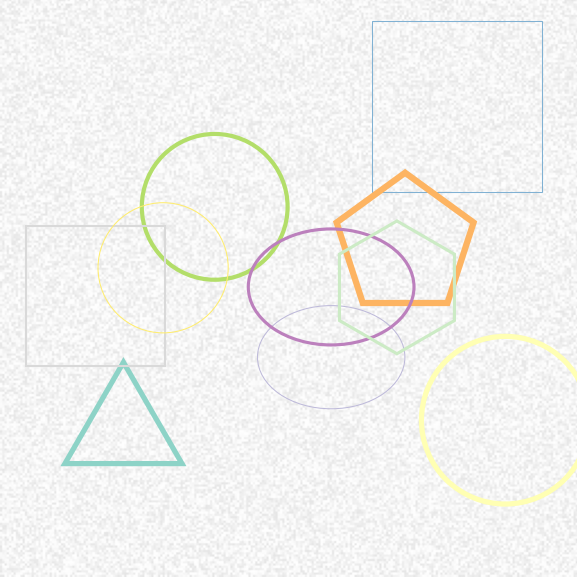[{"shape": "triangle", "thickness": 2.5, "radius": 0.58, "center": [0.214, 0.255]}, {"shape": "circle", "thickness": 2.5, "radius": 0.73, "center": [0.875, 0.272]}, {"shape": "oval", "thickness": 0.5, "radius": 0.64, "center": [0.573, 0.381]}, {"shape": "square", "thickness": 0.5, "radius": 0.74, "center": [0.791, 0.815]}, {"shape": "pentagon", "thickness": 3, "radius": 0.62, "center": [0.701, 0.575]}, {"shape": "circle", "thickness": 2, "radius": 0.63, "center": [0.372, 0.641]}, {"shape": "square", "thickness": 1, "radius": 0.6, "center": [0.165, 0.487]}, {"shape": "oval", "thickness": 1.5, "radius": 0.72, "center": [0.573, 0.502]}, {"shape": "hexagon", "thickness": 1.5, "radius": 0.57, "center": [0.687, 0.502]}, {"shape": "circle", "thickness": 0.5, "radius": 0.56, "center": [0.282, 0.535]}]